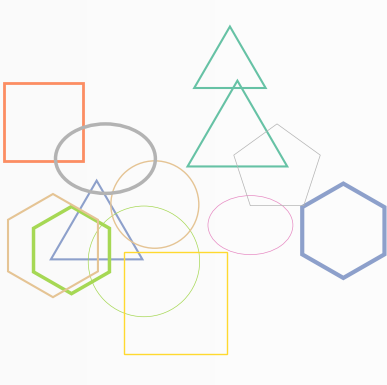[{"shape": "triangle", "thickness": 1.5, "radius": 0.74, "center": [0.613, 0.642]}, {"shape": "triangle", "thickness": 1.5, "radius": 0.53, "center": [0.593, 0.825]}, {"shape": "square", "thickness": 2, "radius": 0.51, "center": [0.112, 0.684]}, {"shape": "triangle", "thickness": 1.5, "radius": 0.68, "center": [0.249, 0.394]}, {"shape": "hexagon", "thickness": 3, "radius": 0.61, "center": [0.886, 0.401]}, {"shape": "oval", "thickness": 0.5, "radius": 0.55, "center": [0.646, 0.415]}, {"shape": "hexagon", "thickness": 2.5, "radius": 0.57, "center": [0.184, 0.35]}, {"shape": "circle", "thickness": 0.5, "radius": 0.72, "center": [0.371, 0.321]}, {"shape": "square", "thickness": 1, "radius": 0.66, "center": [0.453, 0.213]}, {"shape": "circle", "thickness": 1, "radius": 0.57, "center": [0.4, 0.469]}, {"shape": "hexagon", "thickness": 1.5, "radius": 0.67, "center": [0.137, 0.362]}, {"shape": "pentagon", "thickness": 0.5, "radius": 0.59, "center": [0.715, 0.561]}, {"shape": "oval", "thickness": 2.5, "radius": 0.64, "center": [0.272, 0.588]}]